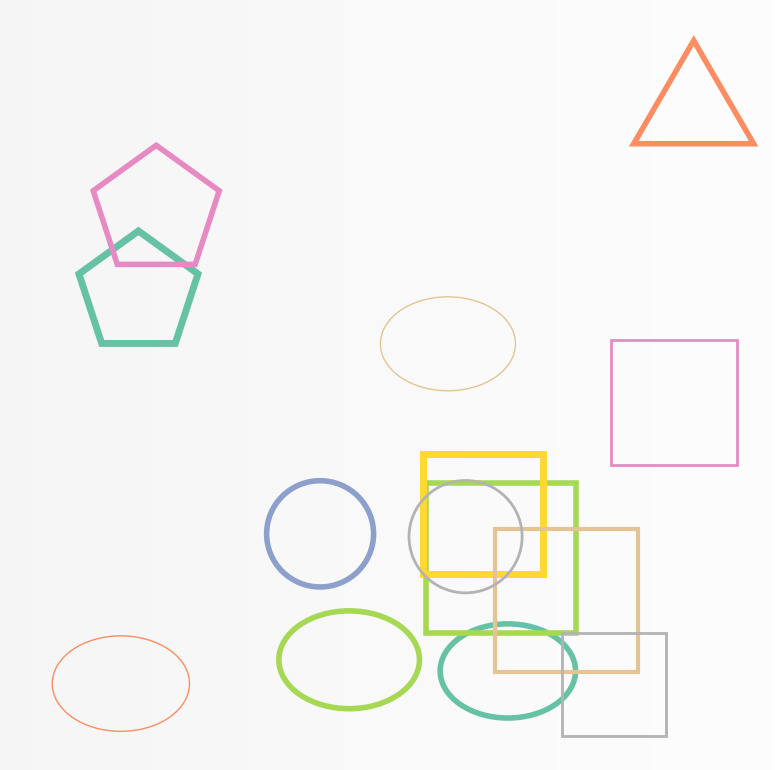[{"shape": "pentagon", "thickness": 2.5, "radius": 0.4, "center": [0.179, 0.619]}, {"shape": "oval", "thickness": 2, "radius": 0.44, "center": [0.655, 0.129]}, {"shape": "triangle", "thickness": 2, "radius": 0.45, "center": [0.895, 0.858]}, {"shape": "oval", "thickness": 0.5, "radius": 0.44, "center": [0.156, 0.112]}, {"shape": "circle", "thickness": 2, "radius": 0.35, "center": [0.413, 0.307]}, {"shape": "square", "thickness": 1, "radius": 0.41, "center": [0.87, 0.477]}, {"shape": "pentagon", "thickness": 2, "radius": 0.43, "center": [0.202, 0.726]}, {"shape": "square", "thickness": 2, "radius": 0.49, "center": [0.647, 0.275]}, {"shape": "oval", "thickness": 2, "radius": 0.45, "center": [0.451, 0.143]}, {"shape": "square", "thickness": 2.5, "radius": 0.39, "center": [0.623, 0.333]}, {"shape": "square", "thickness": 1.5, "radius": 0.46, "center": [0.731, 0.22]}, {"shape": "oval", "thickness": 0.5, "radius": 0.44, "center": [0.578, 0.554]}, {"shape": "circle", "thickness": 1, "radius": 0.36, "center": [0.601, 0.303]}, {"shape": "square", "thickness": 1, "radius": 0.34, "center": [0.792, 0.111]}]